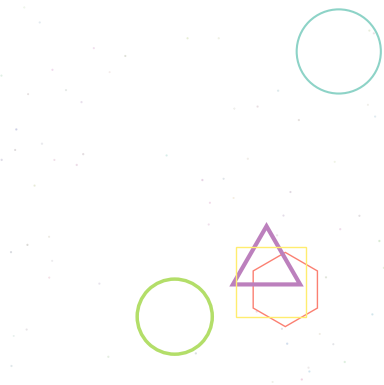[{"shape": "circle", "thickness": 1.5, "radius": 0.55, "center": [0.88, 0.866]}, {"shape": "hexagon", "thickness": 1, "radius": 0.48, "center": [0.741, 0.248]}, {"shape": "circle", "thickness": 2.5, "radius": 0.49, "center": [0.454, 0.178]}, {"shape": "triangle", "thickness": 3, "radius": 0.5, "center": [0.692, 0.312]}, {"shape": "square", "thickness": 1, "radius": 0.45, "center": [0.704, 0.267]}]